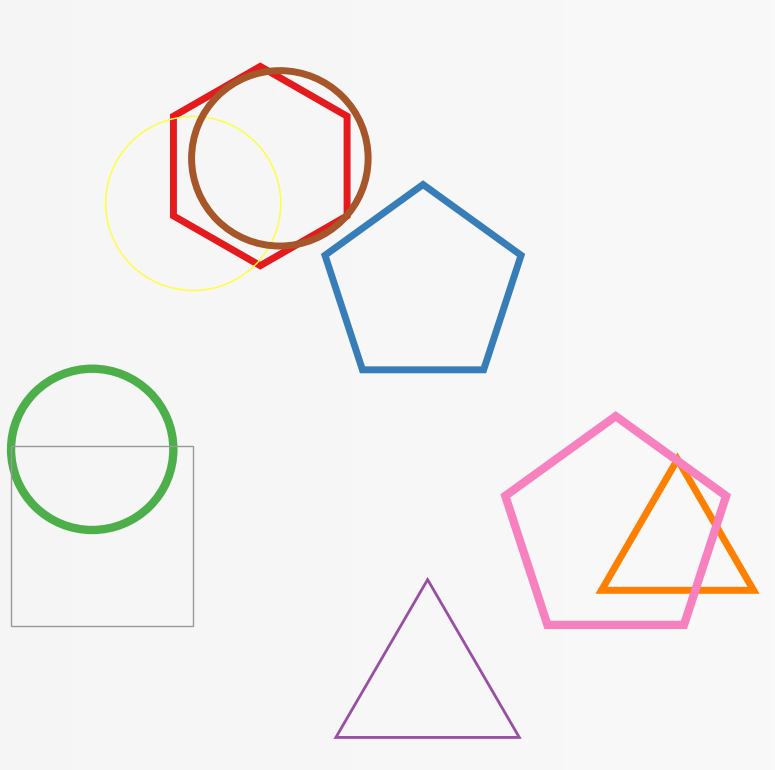[{"shape": "hexagon", "thickness": 2.5, "radius": 0.65, "center": [0.336, 0.784]}, {"shape": "pentagon", "thickness": 2.5, "radius": 0.67, "center": [0.546, 0.627]}, {"shape": "circle", "thickness": 3, "radius": 0.52, "center": [0.119, 0.416]}, {"shape": "triangle", "thickness": 1, "radius": 0.68, "center": [0.552, 0.111]}, {"shape": "triangle", "thickness": 2.5, "radius": 0.57, "center": [0.874, 0.29]}, {"shape": "circle", "thickness": 0.5, "radius": 0.57, "center": [0.249, 0.736]}, {"shape": "circle", "thickness": 2.5, "radius": 0.57, "center": [0.361, 0.794]}, {"shape": "pentagon", "thickness": 3, "radius": 0.75, "center": [0.794, 0.31]}, {"shape": "square", "thickness": 0.5, "radius": 0.59, "center": [0.132, 0.304]}]